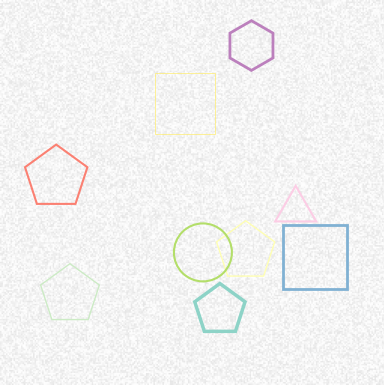[{"shape": "pentagon", "thickness": 2.5, "radius": 0.34, "center": [0.571, 0.195]}, {"shape": "pentagon", "thickness": 1, "radius": 0.4, "center": [0.638, 0.347]}, {"shape": "pentagon", "thickness": 1.5, "radius": 0.43, "center": [0.146, 0.539]}, {"shape": "square", "thickness": 2, "radius": 0.42, "center": [0.818, 0.333]}, {"shape": "circle", "thickness": 1.5, "radius": 0.38, "center": [0.527, 0.344]}, {"shape": "triangle", "thickness": 1.5, "radius": 0.31, "center": [0.768, 0.456]}, {"shape": "hexagon", "thickness": 2, "radius": 0.32, "center": [0.653, 0.882]}, {"shape": "pentagon", "thickness": 1, "radius": 0.4, "center": [0.182, 0.235]}, {"shape": "square", "thickness": 0.5, "radius": 0.39, "center": [0.481, 0.731]}]